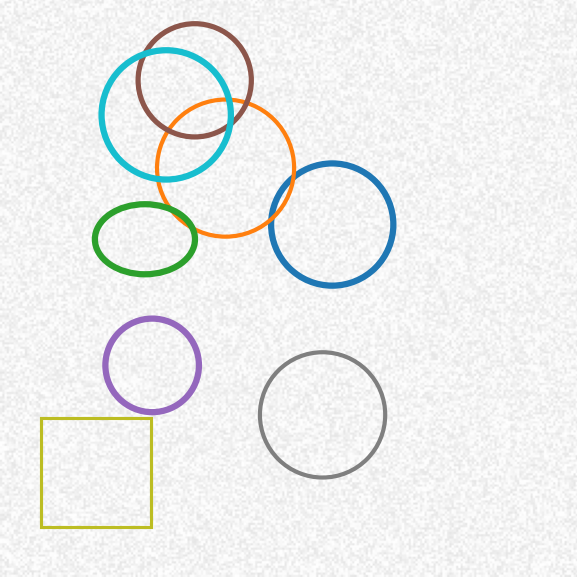[{"shape": "circle", "thickness": 3, "radius": 0.53, "center": [0.575, 0.61]}, {"shape": "circle", "thickness": 2, "radius": 0.59, "center": [0.391, 0.708]}, {"shape": "oval", "thickness": 3, "radius": 0.43, "center": [0.251, 0.585]}, {"shape": "circle", "thickness": 3, "radius": 0.41, "center": [0.263, 0.366]}, {"shape": "circle", "thickness": 2.5, "radius": 0.49, "center": [0.337, 0.86]}, {"shape": "circle", "thickness": 2, "radius": 0.54, "center": [0.559, 0.281]}, {"shape": "square", "thickness": 1.5, "radius": 0.47, "center": [0.166, 0.181]}, {"shape": "circle", "thickness": 3, "radius": 0.56, "center": [0.288, 0.8]}]